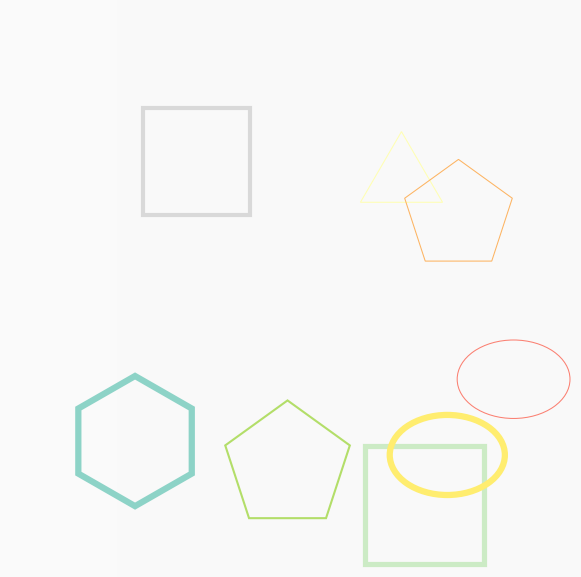[{"shape": "hexagon", "thickness": 3, "radius": 0.56, "center": [0.232, 0.235]}, {"shape": "triangle", "thickness": 0.5, "radius": 0.41, "center": [0.691, 0.69]}, {"shape": "oval", "thickness": 0.5, "radius": 0.49, "center": [0.884, 0.342]}, {"shape": "pentagon", "thickness": 0.5, "radius": 0.49, "center": [0.789, 0.626]}, {"shape": "pentagon", "thickness": 1, "radius": 0.56, "center": [0.495, 0.193]}, {"shape": "square", "thickness": 2, "radius": 0.46, "center": [0.339, 0.72]}, {"shape": "square", "thickness": 2.5, "radius": 0.51, "center": [0.731, 0.124]}, {"shape": "oval", "thickness": 3, "radius": 0.5, "center": [0.77, 0.211]}]